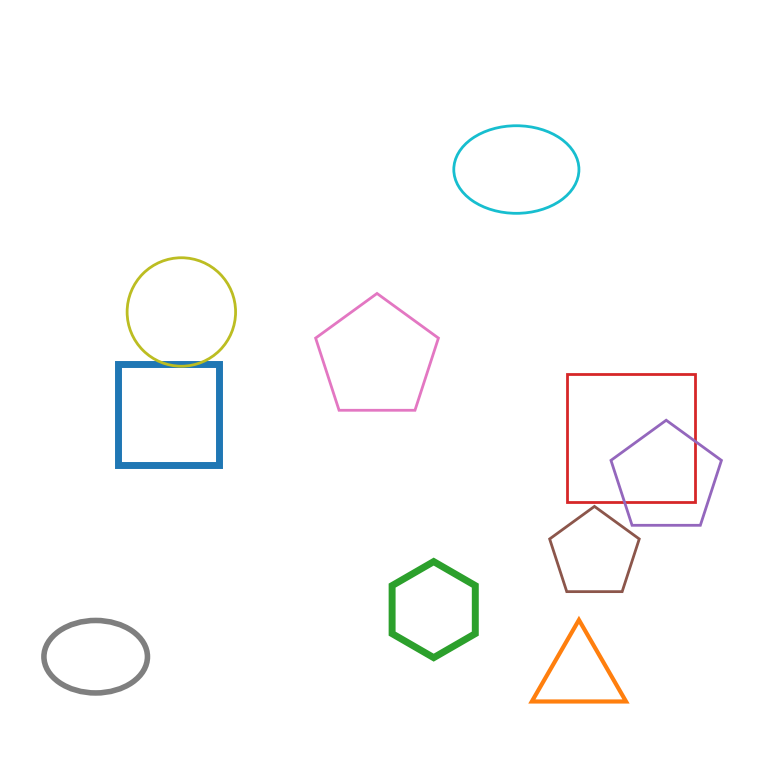[{"shape": "square", "thickness": 2.5, "radius": 0.33, "center": [0.219, 0.462]}, {"shape": "triangle", "thickness": 1.5, "radius": 0.35, "center": [0.752, 0.124]}, {"shape": "hexagon", "thickness": 2.5, "radius": 0.31, "center": [0.563, 0.208]}, {"shape": "square", "thickness": 1, "radius": 0.41, "center": [0.82, 0.431]}, {"shape": "pentagon", "thickness": 1, "radius": 0.38, "center": [0.865, 0.379]}, {"shape": "pentagon", "thickness": 1, "radius": 0.31, "center": [0.772, 0.281]}, {"shape": "pentagon", "thickness": 1, "radius": 0.42, "center": [0.49, 0.535]}, {"shape": "oval", "thickness": 2, "radius": 0.34, "center": [0.124, 0.147]}, {"shape": "circle", "thickness": 1, "radius": 0.35, "center": [0.236, 0.595]}, {"shape": "oval", "thickness": 1, "radius": 0.41, "center": [0.671, 0.78]}]